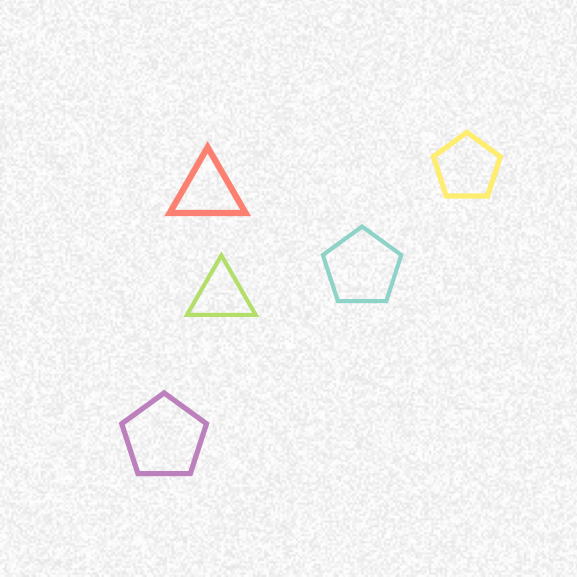[{"shape": "pentagon", "thickness": 2, "radius": 0.36, "center": [0.627, 0.536]}, {"shape": "triangle", "thickness": 3, "radius": 0.38, "center": [0.36, 0.668]}, {"shape": "triangle", "thickness": 2, "radius": 0.34, "center": [0.383, 0.488]}, {"shape": "pentagon", "thickness": 2.5, "radius": 0.39, "center": [0.284, 0.242]}, {"shape": "pentagon", "thickness": 2.5, "radius": 0.3, "center": [0.809, 0.709]}]